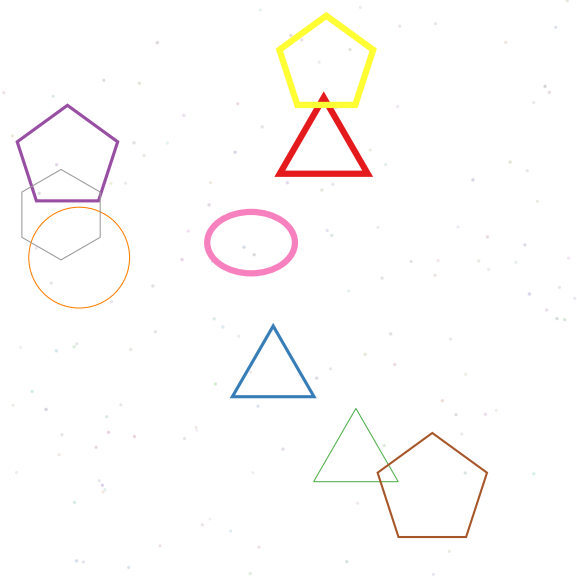[{"shape": "triangle", "thickness": 3, "radius": 0.44, "center": [0.561, 0.742]}, {"shape": "triangle", "thickness": 1.5, "radius": 0.41, "center": [0.473, 0.353]}, {"shape": "triangle", "thickness": 0.5, "radius": 0.42, "center": [0.616, 0.207]}, {"shape": "pentagon", "thickness": 1.5, "radius": 0.46, "center": [0.117, 0.725]}, {"shape": "circle", "thickness": 0.5, "radius": 0.44, "center": [0.137, 0.553]}, {"shape": "pentagon", "thickness": 3, "radius": 0.43, "center": [0.565, 0.887]}, {"shape": "pentagon", "thickness": 1, "radius": 0.5, "center": [0.749, 0.15]}, {"shape": "oval", "thickness": 3, "radius": 0.38, "center": [0.435, 0.579]}, {"shape": "hexagon", "thickness": 0.5, "radius": 0.39, "center": [0.106, 0.627]}]